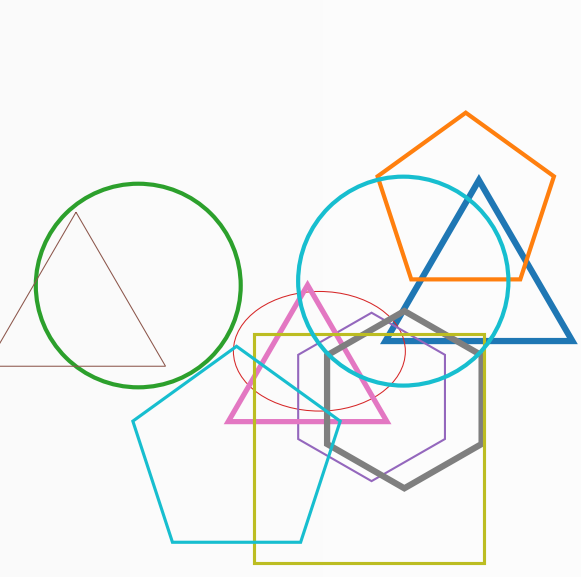[{"shape": "triangle", "thickness": 3, "radius": 0.93, "center": [0.824, 0.501]}, {"shape": "pentagon", "thickness": 2, "radius": 0.8, "center": [0.801, 0.644]}, {"shape": "circle", "thickness": 2, "radius": 0.88, "center": [0.238, 0.505]}, {"shape": "oval", "thickness": 0.5, "radius": 0.74, "center": [0.549, 0.391]}, {"shape": "hexagon", "thickness": 1, "radius": 0.73, "center": [0.639, 0.312]}, {"shape": "triangle", "thickness": 0.5, "radius": 0.89, "center": [0.131, 0.454]}, {"shape": "triangle", "thickness": 2.5, "radius": 0.79, "center": [0.529, 0.348]}, {"shape": "hexagon", "thickness": 3, "radius": 0.77, "center": [0.696, 0.307]}, {"shape": "square", "thickness": 1.5, "radius": 0.99, "center": [0.635, 0.222]}, {"shape": "pentagon", "thickness": 1.5, "radius": 0.94, "center": [0.407, 0.212]}, {"shape": "circle", "thickness": 2, "radius": 0.9, "center": [0.694, 0.512]}]